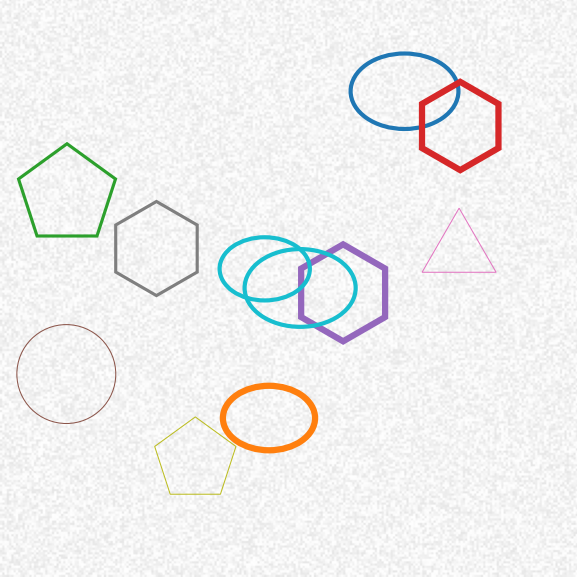[{"shape": "oval", "thickness": 2, "radius": 0.47, "center": [0.7, 0.841]}, {"shape": "oval", "thickness": 3, "radius": 0.4, "center": [0.466, 0.275]}, {"shape": "pentagon", "thickness": 1.5, "radius": 0.44, "center": [0.116, 0.662]}, {"shape": "hexagon", "thickness": 3, "radius": 0.38, "center": [0.797, 0.781]}, {"shape": "hexagon", "thickness": 3, "radius": 0.42, "center": [0.594, 0.492]}, {"shape": "circle", "thickness": 0.5, "radius": 0.43, "center": [0.115, 0.351]}, {"shape": "triangle", "thickness": 0.5, "radius": 0.37, "center": [0.795, 0.565]}, {"shape": "hexagon", "thickness": 1.5, "radius": 0.41, "center": [0.271, 0.569]}, {"shape": "pentagon", "thickness": 0.5, "radius": 0.37, "center": [0.338, 0.203]}, {"shape": "oval", "thickness": 2, "radius": 0.48, "center": [0.52, 0.5]}, {"shape": "oval", "thickness": 2, "radius": 0.39, "center": [0.458, 0.534]}]